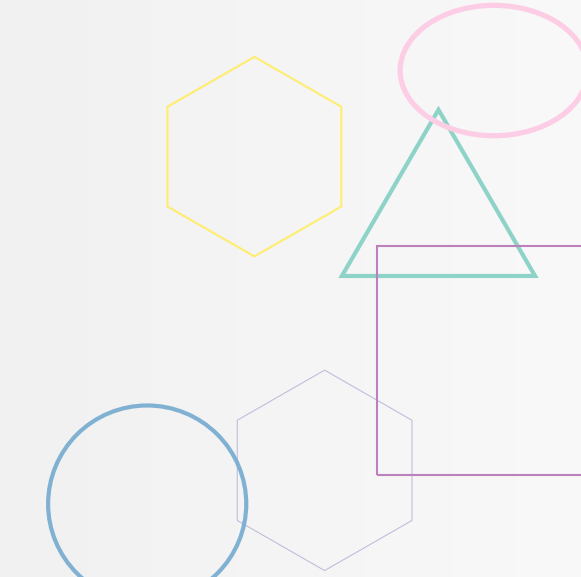[{"shape": "triangle", "thickness": 2, "radius": 0.96, "center": [0.754, 0.617]}, {"shape": "hexagon", "thickness": 0.5, "radius": 0.87, "center": [0.558, 0.185]}, {"shape": "circle", "thickness": 2, "radius": 0.85, "center": [0.253, 0.127]}, {"shape": "oval", "thickness": 2.5, "radius": 0.81, "center": [0.85, 0.877]}, {"shape": "square", "thickness": 1, "radius": 0.99, "center": [0.847, 0.374]}, {"shape": "hexagon", "thickness": 1, "radius": 0.86, "center": [0.438, 0.728]}]